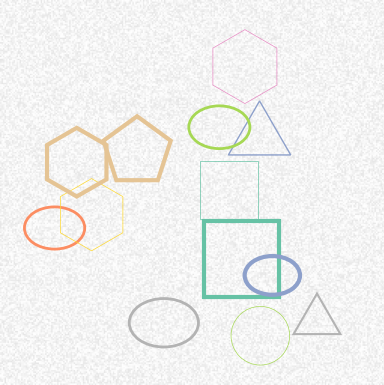[{"shape": "square", "thickness": 0.5, "radius": 0.38, "center": [0.596, 0.507]}, {"shape": "square", "thickness": 3, "radius": 0.49, "center": [0.628, 0.327]}, {"shape": "oval", "thickness": 2, "radius": 0.39, "center": [0.142, 0.408]}, {"shape": "oval", "thickness": 3, "radius": 0.36, "center": [0.707, 0.285]}, {"shape": "triangle", "thickness": 1, "radius": 0.47, "center": [0.674, 0.644]}, {"shape": "hexagon", "thickness": 0.5, "radius": 0.48, "center": [0.636, 0.827]}, {"shape": "oval", "thickness": 2, "radius": 0.4, "center": [0.57, 0.67]}, {"shape": "circle", "thickness": 0.5, "radius": 0.38, "center": [0.676, 0.128]}, {"shape": "hexagon", "thickness": 0.5, "radius": 0.47, "center": [0.238, 0.442]}, {"shape": "hexagon", "thickness": 3, "radius": 0.45, "center": [0.199, 0.579]}, {"shape": "pentagon", "thickness": 3, "radius": 0.46, "center": [0.356, 0.606]}, {"shape": "oval", "thickness": 2, "radius": 0.45, "center": [0.426, 0.162]}, {"shape": "triangle", "thickness": 1.5, "radius": 0.35, "center": [0.823, 0.167]}]